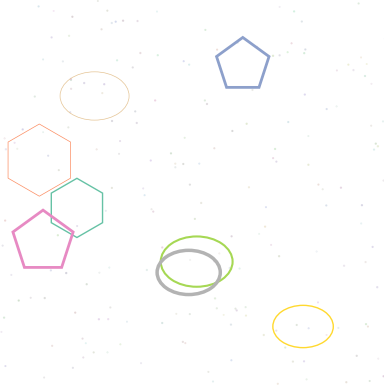[{"shape": "hexagon", "thickness": 1, "radius": 0.38, "center": [0.2, 0.46]}, {"shape": "hexagon", "thickness": 0.5, "radius": 0.47, "center": [0.102, 0.584]}, {"shape": "pentagon", "thickness": 2, "radius": 0.36, "center": [0.631, 0.831]}, {"shape": "pentagon", "thickness": 2, "radius": 0.41, "center": [0.112, 0.372]}, {"shape": "oval", "thickness": 1.5, "radius": 0.47, "center": [0.511, 0.321]}, {"shape": "oval", "thickness": 1, "radius": 0.39, "center": [0.787, 0.152]}, {"shape": "oval", "thickness": 0.5, "radius": 0.45, "center": [0.246, 0.751]}, {"shape": "oval", "thickness": 2.5, "radius": 0.41, "center": [0.49, 0.292]}]